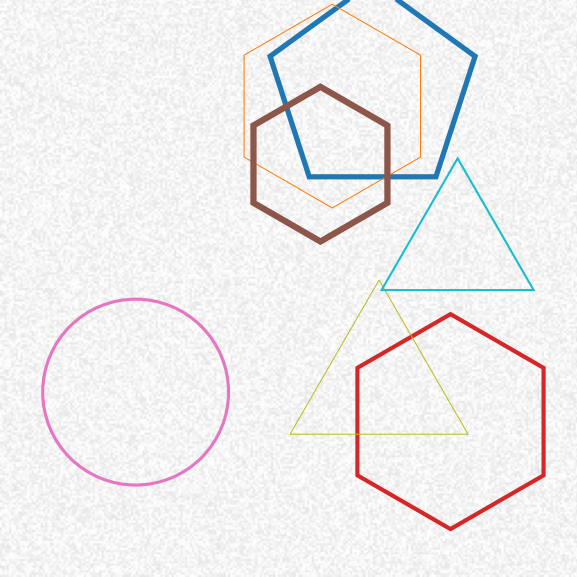[{"shape": "pentagon", "thickness": 2.5, "radius": 0.93, "center": [0.645, 0.844]}, {"shape": "hexagon", "thickness": 0.5, "radius": 0.88, "center": [0.575, 0.815]}, {"shape": "hexagon", "thickness": 2, "radius": 0.93, "center": [0.78, 0.269]}, {"shape": "hexagon", "thickness": 3, "radius": 0.67, "center": [0.555, 0.715]}, {"shape": "circle", "thickness": 1.5, "radius": 0.8, "center": [0.235, 0.32]}, {"shape": "triangle", "thickness": 0.5, "radius": 0.89, "center": [0.656, 0.336]}, {"shape": "triangle", "thickness": 1, "radius": 0.76, "center": [0.792, 0.573]}]